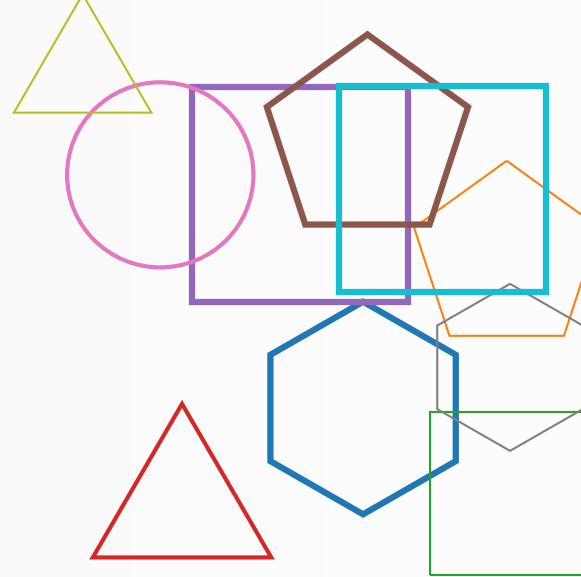[{"shape": "hexagon", "thickness": 3, "radius": 0.92, "center": [0.625, 0.293]}, {"shape": "pentagon", "thickness": 1, "radius": 0.84, "center": [0.872, 0.553]}, {"shape": "square", "thickness": 1, "radius": 0.7, "center": [0.881, 0.144]}, {"shape": "triangle", "thickness": 2, "radius": 0.89, "center": [0.313, 0.122]}, {"shape": "square", "thickness": 3, "radius": 0.93, "center": [0.516, 0.662]}, {"shape": "pentagon", "thickness": 3, "radius": 0.91, "center": [0.632, 0.758]}, {"shape": "circle", "thickness": 2, "radius": 0.8, "center": [0.276, 0.696]}, {"shape": "hexagon", "thickness": 1, "radius": 0.72, "center": [0.877, 0.363]}, {"shape": "triangle", "thickness": 1, "radius": 0.68, "center": [0.142, 0.872]}, {"shape": "square", "thickness": 3, "radius": 0.89, "center": [0.761, 0.672]}]